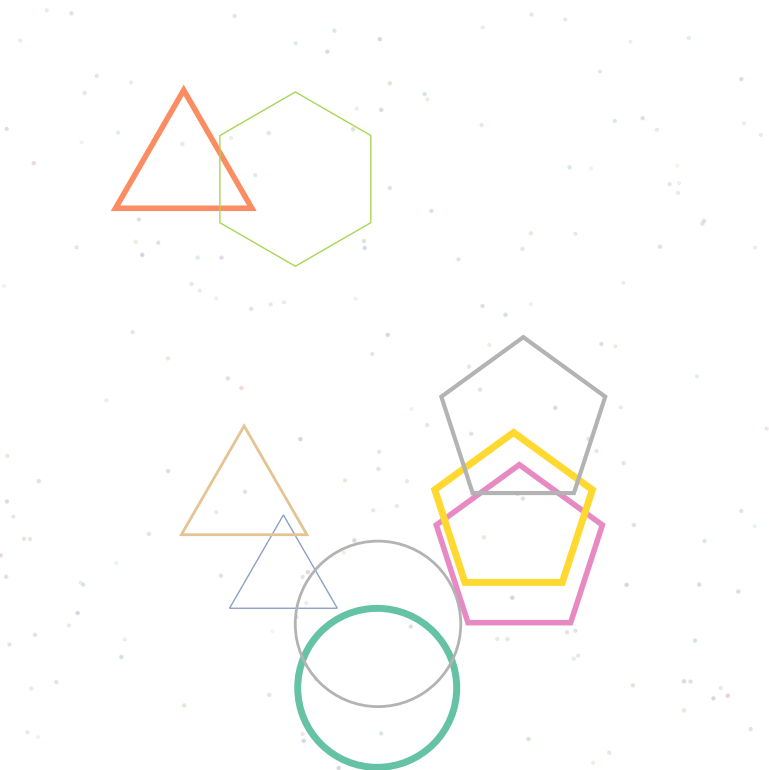[{"shape": "circle", "thickness": 2.5, "radius": 0.52, "center": [0.49, 0.107]}, {"shape": "triangle", "thickness": 2, "radius": 0.51, "center": [0.239, 0.781]}, {"shape": "triangle", "thickness": 0.5, "radius": 0.4, "center": [0.368, 0.25]}, {"shape": "pentagon", "thickness": 2, "radius": 0.57, "center": [0.674, 0.283]}, {"shape": "hexagon", "thickness": 0.5, "radius": 0.57, "center": [0.384, 0.767]}, {"shape": "pentagon", "thickness": 2.5, "radius": 0.54, "center": [0.667, 0.331]}, {"shape": "triangle", "thickness": 1, "radius": 0.47, "center": [0.317, 0.353]}, {"shape": "circle", "thickness": 1, "radius": 0.54, "center": [0.491, 0.19]}, {"shape": "pentagon", "thickness": 1.5, "radius": 0.56, "center": [0.68, 0.45]}]